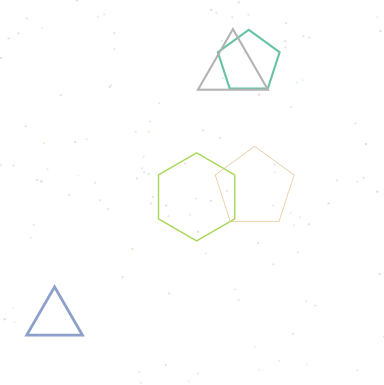[{"shape": "pentagon", "thickness": 1.5, "radius": 0.42, "center": [0.646, 0.838]}, {"shape": "triangle", "thickness": 2, "radius": 0.42, "center": [0.142, 0.171]}, {"shape": "hexagon", "thickness": 1, "radius": 0.57, "center": [0.511, 0.489]}, {"shape": "pentagon", "thickness": 0.5, "radius": 0.54, "center": [0.661, 0.512]}, {"shape": "triangle", "thickness": 1.5, "radius": 0.52, "center": [0.605, 0.819]}]